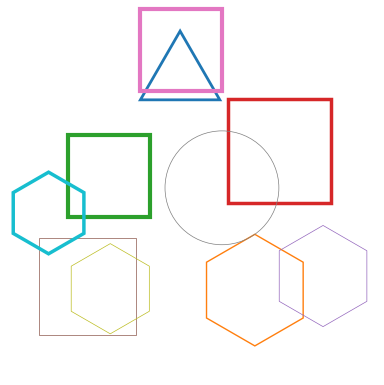[{"shape": "triangle", "thickness": 2, "radius": 0.6, "center": [0.468, 0.8]}, {"shape": "hexagon", "thickness": 1, "radius": 0.72, "center": [0.662, 0.246]}, {"shape": "square", "thickness": 3, "radius": 0.53, "center": [0.284, 0.544]}, {"shape": "square", "thickness": 2.5, "radius": 0.68, "center": [0.726, 0.609]}, {"shape": "hexagon", "thickness": 0.5, "radius": 0.66, "center": [0.839, 0.283]}, {"shape": "square", "thickness": 0.5, "radius": 0.63, "center": [0.227, 0.256]}, {"shape": "square", "thickness": 3, "radius": 0.53, "center": [0.47, 0.871]}, {"shape": "circle", "thickness": 0.5, "radius": 0.74, "center": [0.576, 0.512]}, {"shape": "hexagon", "thickness": 0.5, "radius": 0.59, "center": [0.286, 0.25]}, {"shape": "hexagon", "thickness": 2.5, "radius": 0.53, "center": [0.126, 0.447]}]